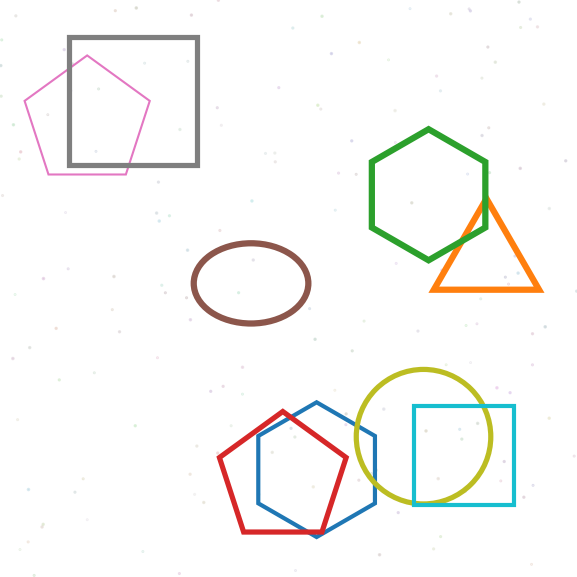[{"shape": "hexagon", "thickness": 2, "radius": 0.58, "center": [0.548, 0.186]}, {"shape": "triangle", "thickness": 3, "radius": 0.53, "center": [0.842, 0.55]}, {"shape": "hexagon", "thickness": 3, "radius": 0.57, "center": [0.742, 0.662]}, {"shape": "pentagon", "thickness": 2.5, "radius": 0.58, "center": [0.49, 0.171]}, {"shape": "oval", "thickness": 3, "radius": 0.5, "center": [0.435, 0.508]}, {"shape": "pentagon", "thickness": 1, "radius": 0.57, "center": [0.151, 0.789]}, {"shape": "square", "thickness": 2.5, "radius": 0.56, "center": [0.23, 0.824]}, {"shape": "circle", "thickness": 2.5, "radius": 0.58, "center": [0.733, 0.243]}, {"shape": "square", "thickness": 2, "radius": 0.43, "center": [0.804, 0.21]}]